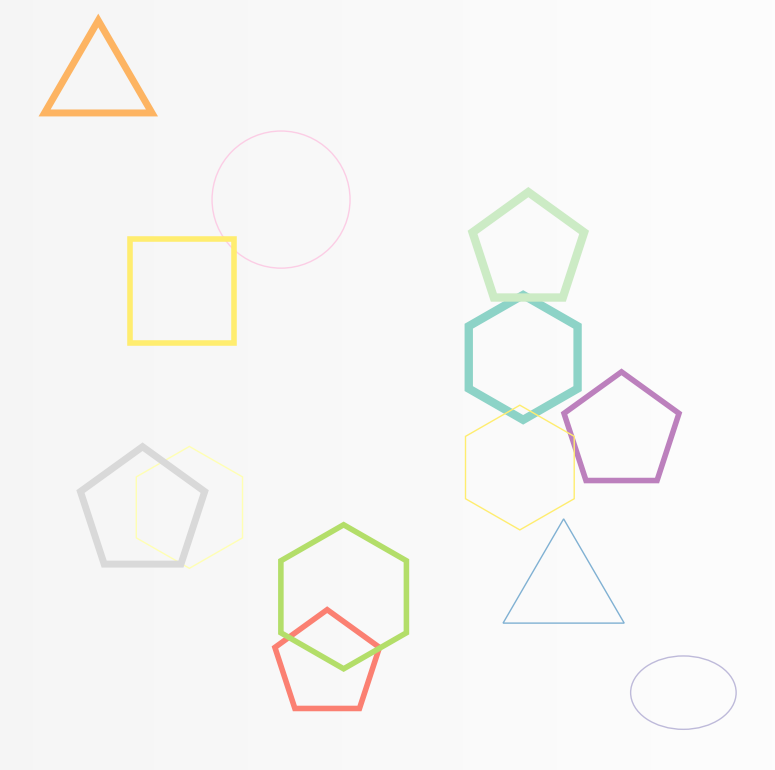[{"shape": "hexagon", "thickness": 3, "radius": 0.41, "center": [0.675, 0.536]}, {"shape": "hexagon", "thickness": 0.5, "radius": 0.4, "center": [0.244, 0.341]}, {"shape": "oval", "thickness": 0.5, "radius": 0.34, "center": [0.882, 0.1]}, {"shape": "pentagon", "thickness": 2, "radius": 0.35, "center": [0.422, 0.137]}, {"shape": "triangle", "thickness": 0.5, "radius": 0.45, "center": [0.727, 0.236]}, {"shape": "triangle", "thickness": 2.5, "radius": 0.4, "center": [0.127, 0.893]}, {"shape": "hexagon", "thickness": 2, "radius": 0.47, "center": [0.443, 0.225]}, {"shape": "circle", "thickness": 0.5, "radius": 0.45, "center": [0.363, 0.741]}, {"shape": "pentagon", "thickness": 2.5, "radius": 0.42, "center": [0.184, 0.336]}, {"shape": "pentagon", "thickness": 2, "radius": 0.39, "center": [0.802, 0.439]}, {"shape": "pentagon", "thickness": 3, "radius": 0.38, "center": [0.682, 0.675]}, {"shape": "hexagon", "thickness": 0.5, "radius": 0.4, "center": [0.671, 0.393]}, {"shape": "square", "thickness": 2, "radius": 0.34, "center": [0.235, 0.622]}]